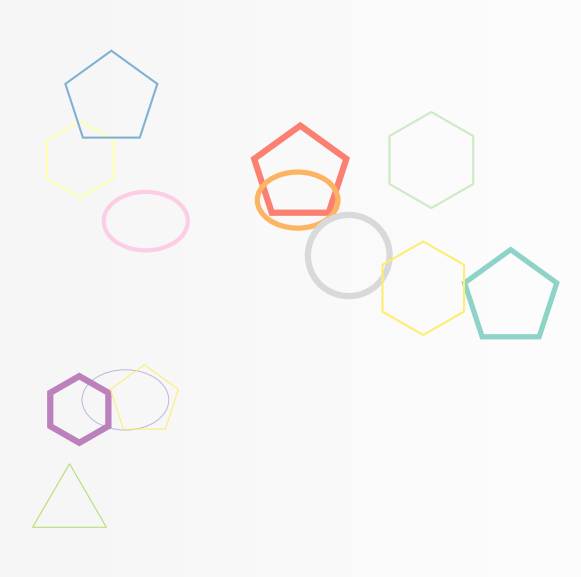[{"shape": "pentagon", "thickness": 2.5, "radius": 0.42, "center": [0.879, 0.483]}, {"shape": "hexagon", "thickness": 1, "radius": 0.33, "center": [0.138, 0.723]}, {"shape": "oval", "thickness": 0.5, "radius": 0.37, "center": [0.216, 0.307]}, {"shape": "pentagon", "thickness": 3, "radius": 0.42, "center": [0.517, 0.698]}, {"shape": "pentagon", "thickness": 1, "radius": 0.42, "center": [0.192, 0.828]}, {"shape": "oval", "thickness": 2.5, "radius": 0.35, "center": [0.512, 0.653]}, {"shape": "triangle", "thickness": 0.5, "radius": 0.37, "center": [0.12, 0.123]}, {"shape": "oval", "thickness": 2, "radius": 0.36, "center": [0.251, 0.616]}, {"shape": "circle", "thickness": 3, "radius": 0.35, "center": [0.6, 0.557]}, {"shape": "hexagon", "thickness": 3, "radius": 0.29, "center": [0.136, 0.29]}, {"shape": "hexagon", "thickness": 1, "radius": 0.42, "center": [0.742, 0.722]}, {"shape": "pentagon", "thickness": 0.5, "radius": 0.31, "center": [0.248, 0.306]}, {"shape": "hexagon", "thickness": 1, "radius": 0.4, "center": [0.728, 0.5]}]